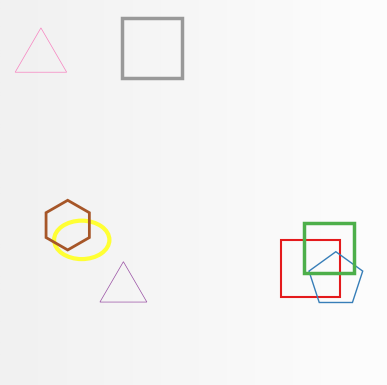[{"shape": "square", "thickness": 1.5, "radius": 0.38, "center": [0.802, 0.302]}, {"shape": "pentagon", "thickness": 1, "radius": 0.36, "center": [0.867, 0.273]}, {"shape": "square", "thickness": 2.5, "radius": 0.32, "center": [0.85, 0.356]}, {"shape": "triangle", "thickness": 0.5, "radius": 0.35, "center": [0.318, 0.25]}, {"shape": "oval", "thickness": 3, "radius": 0.36, "center": [0.211, 0.377]}, {"shape": "hexagon", "thickness": 2, "radius": 0.32, "center": [0.175, 0.415]}, {"shape": "triangle", "thickness": 0.5, "radius": 0.38, "center": [0.106, 0.851]}, {"shape": "square", "thickness": 2.5, "radius": 0.39, "center": [0.392, 0.875]}]